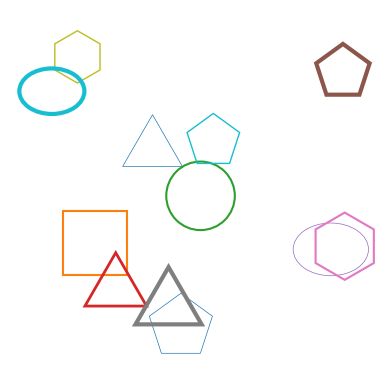[{"shape": "triangle", "thickness": 0.5, "radius": 0.45, "center": [0.396, 0.613]}, {"shape": "pentagon", "thickness": 0.5, "radius": 0.43, "center": [0.47, 0.152]}, {"shape": "square", "thickness": 1.5, "radius": 0.41, "center": [0.246, 0.369]}, {"shape": "circle", "thickness": 1.5, "radius": 0.45, "center": [0.521, 0.491]}, {"shape": "triangle", "thickness": 2, "radius": 0.46, "center": [0.301, 0.251]}, {"shape": "oval", "thickness": 0.5, "radius": 0.49, "center": [0.859, 0.352]}, {"shape": "pentagon", "thickness": 3, "radius": 0.36, "center": [0.891, 0.813]}, {"shape": "hexagon", "thickness": 1.5, "radius": 0.44, "center": [0.895, 0.36]}, {"shape": "triangle", "thickness": 3, "radius": 0.5, "center": [0.438, 0.207]}, {"shape": "hexagon", "thickness": 1, "radius": 0.34, "center": [0.201, 0.852]}, {"shape": "pentagon", "thickness": 1, "radius": 0.36, "center": [0.554, 0.634]}, {"shape": "oval", "thickness": 3, "radius": 0.42, "center": [0.135, 0.763]}]